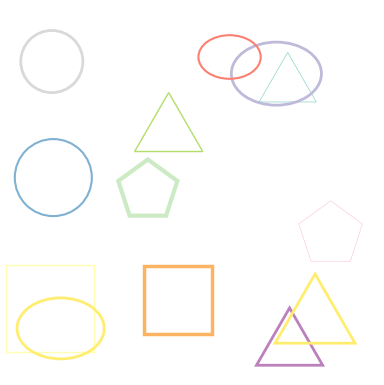[{"shape": "triangle", "thickness": 0.5, "radius": 0.43, "center": [0.747, 0.778]}, {"shape": "square", "thickness": 1, "radius": 0.57, "center": [0.13, 0.198]}, {"shape": "oval", "thickness": 2, "radius": 0.59, "center": [0.718, 0.809]}, {"shape": "oval", "thickness": 1.5, "radius": 0.4, "center": [0.596, 0.852]}, {"shape": "circle", "thickness": 1.5, "radius": 0.5, "center": [0.138, 0.539]}, {"shape": "square", "thickness": 2.5, "radius": 0.44, "center": [0.462, 0.22]}, {"shape": "triangle", "thickness": 1, "radius": 0.51, "center": [0.438, 0.657]}, {"shape": "pentagon", "thickness": 0.5, "radius": 0.43, "center": [0.859, 0.392]}, {"shape": "circle", "thickness": 2, "radius": 0.4, "center": [0.135, 0.84]}, {"shape": "triangle", "thickness": 2, "radius": 0.5, "center": [0.752, 0.101]}, {"shape": "pentagon", "thickness": 3, "radius": 0.4, "center": [0.384, 0.505]}, {"shape": "oval", "thickness": 2, "radius": 0.57, "center": [0.157, 0.147]}, {"shape": "triangle", "thickness": 2, "radius": 0.6, "center": [0.818, 0.169]}]